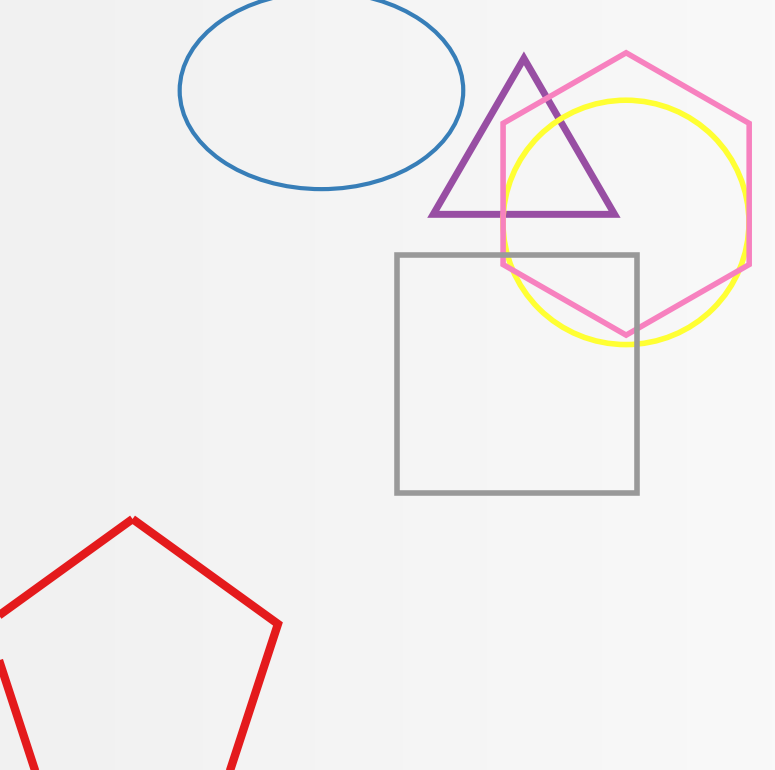[{"shape": "pentagon", "thickness": 3, "radius": 0.99, "center": [0.171, 0.129]}, {"shape": "oval", "thickness": 1.5, "radius": 0.91, "center": [0.415, 0.882]}, {"shape": "triangle", "thickness": 2.5, "radius": 0.68, "center": [0.676, 0.789]}, {"shape": "circle", "thickness": 2, "radius": 0.79, "center": [0.808, 0.711]}, {"shape": "hexagon", "thickness": 2, "radius": 0.92, "center": [0.808, 0.748]}, {"shape": "square", "thickness": 2, "radius": 0.77, "center": [0.667, 0.514]}]